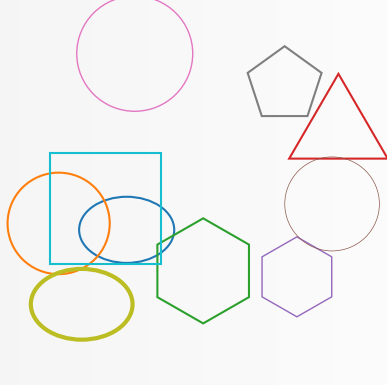[{"shape": "oval", "thickness": 1.5, "radius": 0.61, "center": [0.327, 0.403]}, {"shape": "circle", "thickness": 1.5, "radius": 0.66, "center": [0.151, 0.42]}, {"shape": "hexagon", "thickness": 1.5, "radius": 0.68, "center": [0.524, 0.296]}, {"shape": "triangle", "thickness": 1.5, "radius": 0.73, "center": [0.873, 0.661]}, {"shape": "hexagon", "thickness": 1, "radius": 0.52, "center": [0.766, 0.281]}, {"shape": "circle", "thickness": 0.5, "radius": 0.61, "center": [0.857, 0.47]}, {"shape": "circle", "thickness": 1, "radius": 0.75, "center": [0.348, 0.861]}, {"shape": "pentagon", "thickness": 1.5, "radius": 0.5, "center": [0.735, 0.78]}, {"shape": "oval", "thickness": 3, "radius": 0.66, "center": [0.211, 0.21]}, {"shape": "square", "thickness": 1.5, "radius": 0.72, "center": [0.273, 0.458]}]